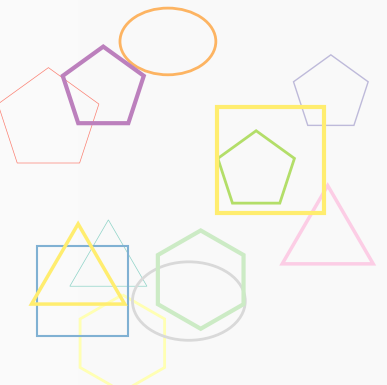[{"shape": "triangle", "thickness": 0.5, "radius": 0.57, "center": [0.28, 0.314]}, {"shape": "hexagon", "thickness": 2, "radius": 0.63, "center": [0.316, 0.109]}, {"shape": "pentagon", "thickness": 1, "radius": 0.51, "center": [0.854, 0.756]}, {"shape": "pentagon", "thickness": 0.5, "radius": 0.68, "center": [0.125, 0.687]}, {"shape": "square", "thickness": 1.5, "radius": 0.58, "center": [0.213, 0.243]}, {"shape": "oval", "thickness": 2, "radius": 0.62, "center": [0.433, 0.892]}, {"shape": "pentagon", "thickness": 2, "radius": 0.52, "center": [0.661, 0.556]}, {"shape": "triangle", "thickness": 2.5, "radius": 0.68, "center": [0.846, 0.382]}, {"shape": "oval", "thickness": 2, "radius": 0.73, "center": [0.487, 0.218]}, {"shape": "pentagon", "thickness": 3, "radius": 0.55, "center": [0.266, 0.769]}, {"shape": "hexagon", "thickness": 3, "radius": 0.64, "center": [0.518, 0.274]}, {"shape": "square", "thickness": 3, "radius": 0.69, "center": [0.698, 0.584]}, {"shape": "triangle", "thickness": 2.5, "radius": 0.69, "center": [0.202, 0.28]}]